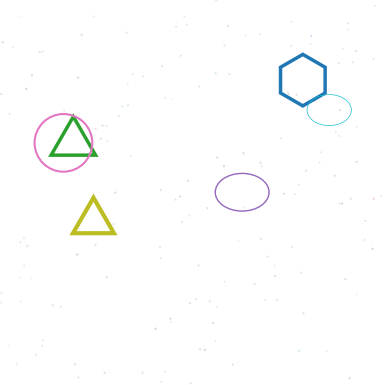[{"shape": "hexagon", "thickness": 2.5, "radius": 0.33, "center": [0.787, 0.792]}, {"shape": "triangle", "thickness": 2.5, "radius": 0.33, "center": [0.19, 0.63]}, {"shape": "oval", "thickness": 1, "radius": 0.35, "center": [0.629, 0.501]}, {"shape": "circle", "thickness": 1.5, "radius": 0.37, "center": [0.165, 0.629]}, {"shape": "triangle", "thickness": 3, "radius": 0.31, "center": [0.243, 0.425]}, {"shape": "oval", "thickness": 0.5, "radius": 0.29, "center": [0.855, 0.714]}]